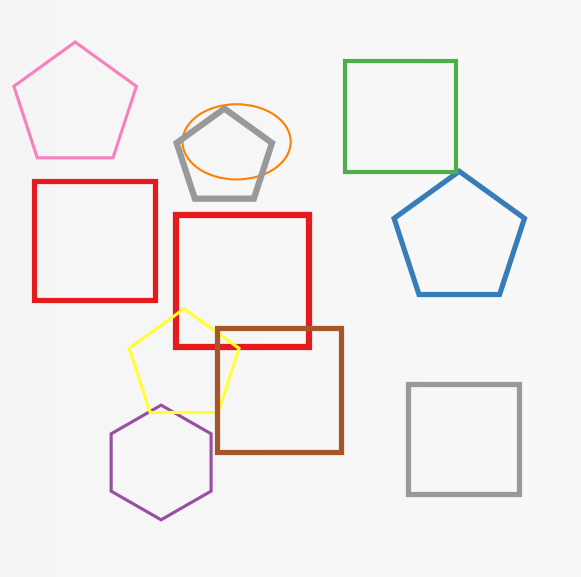[{"shape": "square", "thickness": 3, "radius": 0.57, "center": [0.417, 0.512]}, {"shape": "square", "thickness": 2.5, "radius": 0.52, "center": [0.163, 0.583]}, {"shape": "pentagon", "thickness": 2.5, "radius": 0.59, "center": [0.79, 0.585]}, {"shape": "square", "thickness": 2, "radius": 0.48, "center": [0.689, 0.797]}, {"shape": "hexagon", "thickness": 1.5, "radius": 0.5, "center": [0.277, 0.198]}, {"shape": "oval", "thickness": 1, "radius": 0.47, "center": [0.407, 0.754]}, {"shape": "pentagon", "thickness": 1.5, "radius": 0.5, "center": [0.317, 0.365]}, {"shape": "square", "thickness": 2.5, "radius": 0.53, "center": [0.481, 0.324]}, {"shape": "pentagon", "thickness": 1.5, "radius": 0.55, "center": [0.129, 0.815]}, {"shape": "pentagon", "thickness": 3, "radius": 0.43, "center": [0.386, 0.725]}, {"shape": "square", "thickness": 2.5, "radius": 0.48, "center": [0.798, 0.239]}]